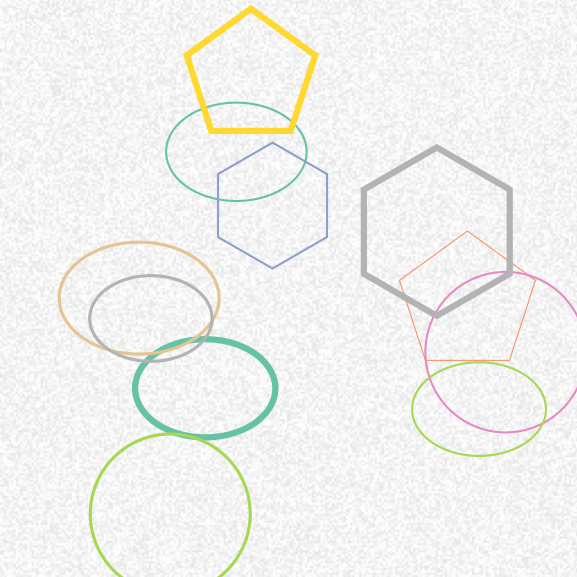[{"shape": "oval", "thickness": 3, "radius": 0.61, "center": [0.355, 0.327]}, {"shape": "oval", "thickness": 1, "radius": 0.61, "center": [0.409, 0.736]}, {"shape": "pentagon", "thickness": 0.5, "radius": 0.62, "center": [0.809, 0.475]}, {"shape": "hexagon", "thickness": 1, "radius": 0.55, "center": [0.472, 0.643]}, {"shape": "circle", "thickness": 1, "radius": 0.7, "center": [0.876, 0.389]}, {"shape": "circle", "thickness": 1.5, "radius": 0.69, "center": [0.295, 0.109]}, {"shape": "oval", "thickness": 1, "radius": 0.58, "center": [0.83, 0.291]}, {"shape": "pentagon", "thickness": 3, "radius": 0.58, "center": [0.435, 0.867]}, {"shape": "oval", "thickness": 1.5, "radius": 0.69, "center": [0.241, 0.483]}, {"shape": "hexagon", "thickness": 3, "radius": 0.73, "center": [0.756, 0.598]}, {"shape": "oval", "thickness": 1.5, "radius": 0.53, "center": [0.261, 0.448]}]